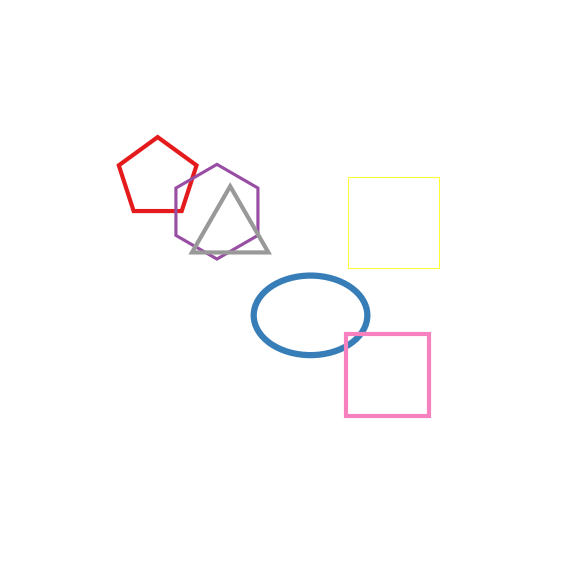[{"shape": "pentagon", "thickness": 2, "radius": 0.35, "center": [0.273, 0.691]}, {"shape": "oval", "thickness": 3, "radius": 0.49, "center": [0.538, 0.453]}, {"shape": "hexagon", "thickness": 1.5, "radius": 0.41, "center": [0.376, 0.633]}, {"shape": "square", "thickness": 0.5, "radius": 0.39, "center": [0.681, 0.614]}, {"shape": "square", "thickness": 2, "radius": 0.36, "center": [0.671, 0.35]}, {"shape": "triangle", "thickness": 2, "radius": 0.38, "center": [0.399, 0.6]}]